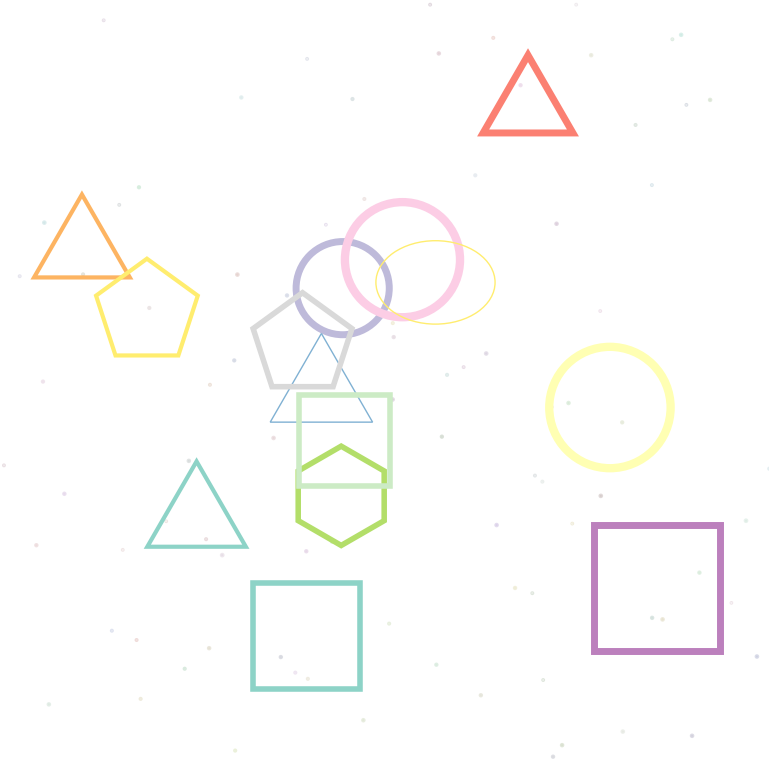[{"shape": "square", "thickness": 2, "radius": 0.35, "center": [0.398, 0.174]}, {"shape": "triangle", "thickness": 1.5, "radius": 0.37, "center": [0.255, 0.327]}, {"shape": "circle", "thickness": 3, "radius": 0.39, "center": [0.792, 0.471]}, {"shape": "circle", "thickness": 2.5, "radius": 0.3, "center": [0.445, 0.626]}, {"shape": "triangle", "thickness": 2.5, "radius": 0.34, "center": [0.686, 0.861]}, {"shape": "triangle", "thickness": 0.5, "radius": 0.38, "center": [0.417, 0.49]}, {"shape": "triangle", "thickness": 1.5, "radius": 0.36, "center": [0.106, 0.676]}, {"shape": "hexagon", "thickness": 2, "radius": 0.32, "center": [0.443, 0.356]}, {"shape": "circle", "thickness": 3, "radius": 0.37, "center": [0.523, 0.663]}, {"shape": "pentagon", "thickness": 2, "radius": 0.34, "center": [0.393, 0.552]}, {"shape": "square", "thickness": 2.5, "radius": 0.41, "center": [0.853, 0.236]}, {"shape": "square", "thickness": 2, "radius": 0.3, "center": [0.447, 0.428]}, {"shape": "pentagon", "thickness": 1.5, "radius": 0.35, "center": [0.191, 0.595]}, {"shape": "oval", "thickness": 0.5, "radius": 0.39, "center": [0.566, 0.633]}]